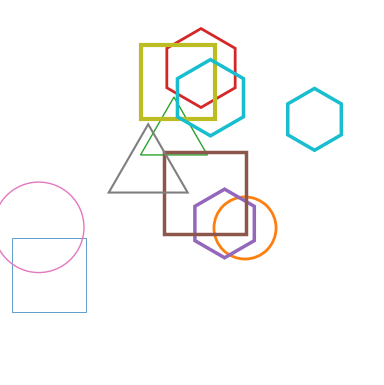[{"shape": "square", "thickness": 0.5, "radius": 0.48, "center": [0.127, 0.286]}, {"shape": "circle", "thickness": 2, "radius": 0.4, "center": [0.636, 0.408]}, {"shape": "triangle", "thickness": 1, "radius": 0.5, "center": [0.452, 0.648]}, {"shape": "hexagon", "thickness": 2, "radius": 0.51, "center": [0.522, 0.823]}, {"shape": "hexagon", "thickness": 2.5, "radius": 0.45, "center": [0.583, 0.42]}, {"shape": "square", "thickness": 2.5, "radius": 0.53, "center": [0.532, 0.5]}, {"shape": "circle", "thickness": 1, "radius": 0.59, "center": [0.101, 0.41]}, {"shape": "triangle", "thickness": 1.5, "radius": 0.59, "center": [0.385, 0.559]}, {"shape": "square", "thickness": 3, "radius": 0.48, "center": [0.462, 0.786]}, {"shape": "hexagon", "thickness": 2.5, "radius": 0.4, "center": [0.817, 0.69]}, {"shape": "hexagon", "thickness": 2.5, "radius": 0.5, "center": [0.547, 0.746]}]